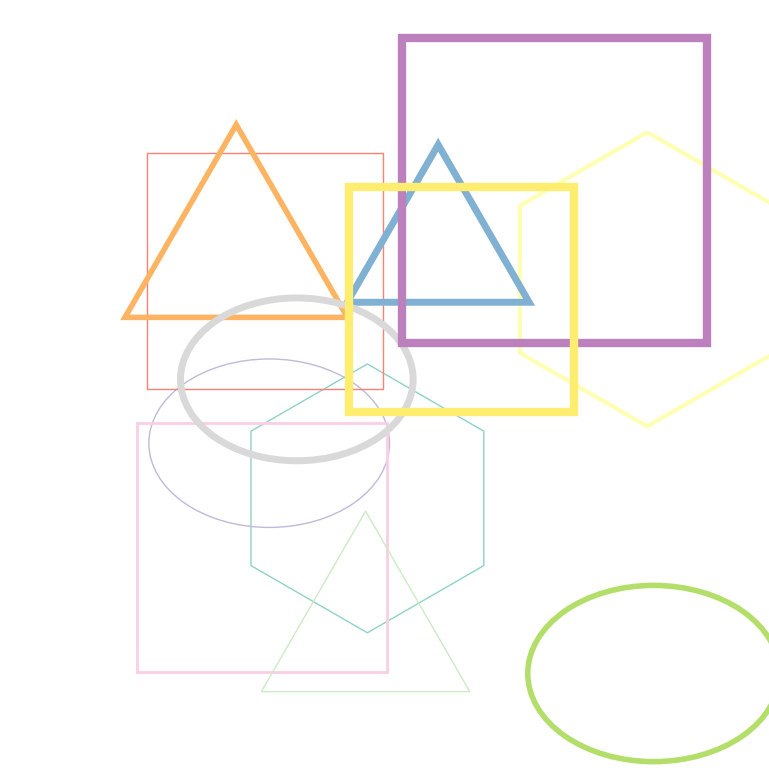[{"shape": "hexagon", "thickness": 0.5, "radius": 0.87, "center": [0.477, 0.353]}, {"shape": "hexagon", "thickness": 1.5, "radius": 0.96, "center": [0.841, 0.637]}, {"shape": "oval", "thickness": 0.5, "radius": 0.78, "center": [0.35, 0.424]}, {"shape": "square", "thickness": 0.5, "radius": 0.77, "center": [0.344, 0.648]}, {"shape": "triangle", "thickness": 2.5, "radius": 0.68, "center": [0.569, 0.676]}, {"shape": "triangle", "thickness": 2, "radius": 0.83, "center": [0.307, 0.671]}, {"shape": "oval", "thickness": 2, "radius": 0.82, "center": [0.849, 0.125]}, {"shape": "square", "thickness": 1, "radius": 0.81, "center": [0.34, 0.289]}, {"shape": "oval", "thickness": 2.5, "radius": 0.76, "center": [0.385, 0.507]}, {"shape": "square", "thickness": 3, "radius": 0.99, "center": [0.721, 0.753]}, {"shape": "triangle", "thickness": 0.5, "radius": 0.78, "center": [0.475, 0.18]}, {"shape": "square", "thickness": 3, "radius": 0.73, "center": [0.599, 0.611]}]